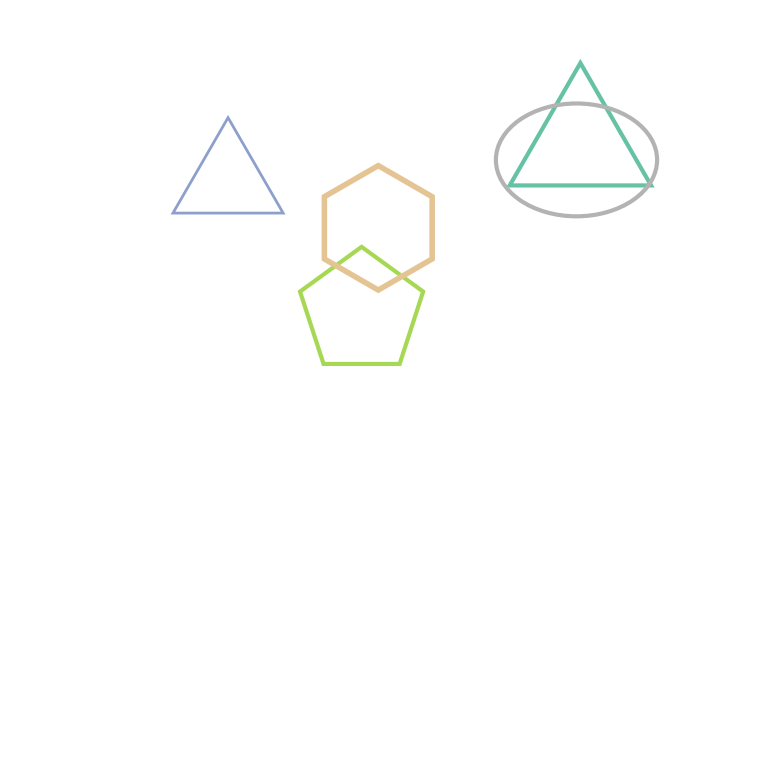[{"shape": "triangle", "thickness": 1.5, "radius": 0.53, "center": [0.754, 0.812]}, {"shape": "triangle", "thickness": 1, "radius": 0.41, "center": [0.296, 0.765]}, {"shape": "pentagon", "thickness": 1.5, "radius": 0.42, "center": [0.47, 0.595]}, {"shape": "hexagon", "thickness": 2, "radius": 0.4, "center": [0.491, 0.704]}, {"shape": "oval", "thickness": 1.5, "radius": 0.52, "center": [0.749, 0.792]}]